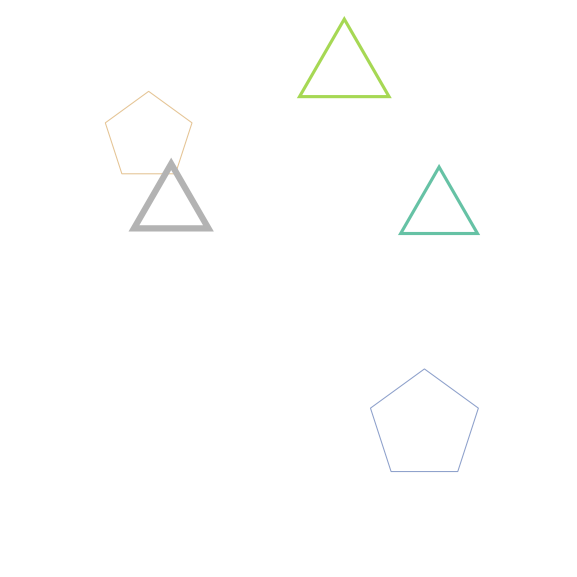[{"shape": "triangle", "thickness": 1.5, "radius": 0.38, "center": [0.76, 0.633]}, {"shape": "pentagon", "thickness": 0.5, "radius": 0.49, "center": [0.735, 0.262]}, {"shape": "triangle", "thickness": 1.5, "radius": 0.45, "center": [0.596, 0.877]}, {"shape": "pentagon", "thickness": 0.5, "radius": 0.39, "center": [0.257, 0.762]}, {"shape": "triangle", "thickness": 3, "radius": 0.37, "center": [0.296, 0.641]}]